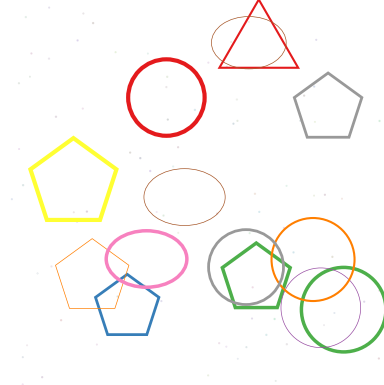[{"shape": "circle", "thickness": 3, "radius": 0.5, "center": [0.432, 0.747]}, {"shape": "triangle", "thickness": 1.5, "radius": 0.59, "center": [0.672, 0.883]}, {"shape": "pentagon", "thickness": 2, "radius": 0.43, "center": [0.33, 0.201]}, {"shape": "pentagon", "thickness": 2.5, "radius": 0.46, "center": [0.666, 0.276]}, {"shape": "circle", "thickness": 2.5, "radius": 0.55, "center": [0.893, 0.196]}, {"shape": "circle", "thickness": 0.5, "radius": 0.52, "center": [0.833, 0.201]}, {"shape": "pentagon", "thickness": 0.5, "radius": 0.5, "center": [0.239, 0.28]}, {"shape": "circle", "thickness": 1.5, "radius": 0.54, "center": [0.813, 0.326]}, {"shape": "pentagon", "thickness": 3, "radius": 0.59, "center": [0.191, 0.524]}, {"shape": "oval", "thickness": 0.5, "radius": 0.49, "center": [0.646, 0.889]}, {"shape": "oval", "thickness": 0.5, "radius": 0.53, "center": [0.479, 0.488]}, {"shape": "oval", "thickness": 2.5, "radius": 0.52, "center": [0.381, 0.327]}, {"shape": "pentagon", "thickness": 2, "radius": 0.46, "center": [0.852, 0.718]}, {"shape": "circle", "thickness": 2, "radius": 0.49, "center": [0.639, 0.306]}]